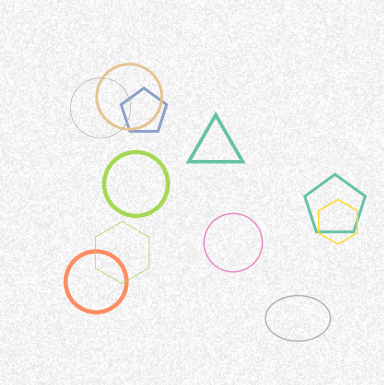[{"shape": "pentagon", "thickness": 2, "radius": 0.41, "center": [0.87, 0.465]}, {"shape": "triangle", "thickness": 2.5, "radius": 0.4, "center": [0.56, 0.62]}, {"shape": "circle", "thickness": 3, "radius": 0.4, "center": [0.25, 0.268]}, {"shape": "pentagon", "thickness": 2, "radius": 0.31, "center": [0.374, 0.709]}, {"shape": "circle", "thickness": 1, "radius": 0.38, "center": [0.606, 0.37]}, {"shape": "hexagon", "thickness": 0.5, "radius": 0.4, "center": [0.317, 0.344]}, {"shape": "circle", "thickness": 3, "radius": 0.41, "center": [0.353, 0.522]}, {"shape": "hexagon", "thickness": 1, "radius": 0.29, "center": [0.878, 0.424]}, {"shape": "circle", "thickness": 2, "radius": 0.42, "center": [0.336, 0.749]}, {"shape": "oval", "thickness": 1, "radius": 0.42, "center": [0.774, 0.173]}, {"shape": "circle", "thickness": 0.5, "radius": 0.39, "center": [0.261, 0.72]}]